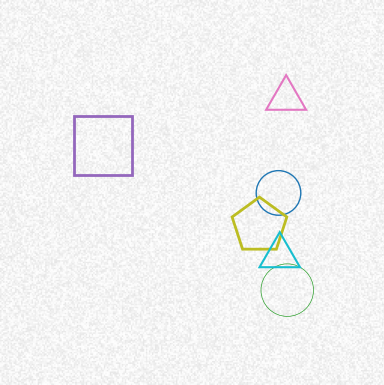[{"shape": "circle", "thickness": 1, "radius": 0.29, "center": [0.723, 0.499]}, {"shape": "circle", "thickness": 0.5, "radius": 0.34, "center": [0.746, 0.246]}, {"shape": "square", "thickness": 2, "radius": 0.38, "center": [0.267, 0.622]}, {"shape": "triangle", "thickness": 1.5, "radius": 0.3, "center": [0.743, 0.745]}, {"shape": "pentagon", "thickness": 2, "radius": 0.37, "center": [0.674, 0.413]}, {"shape": "triangle", "thickness": 1.5, "radius": 0.3, "center": [0.727, 0.336]}]